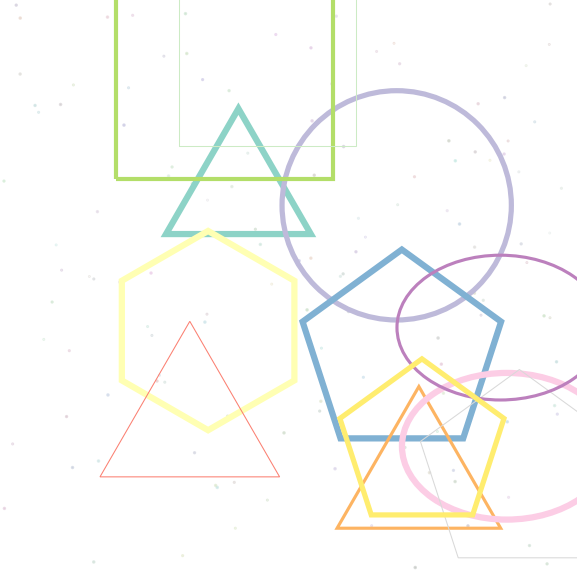[{"shape": "triangle", "thickness": 3, "radius": 0.72, "center": [0.413, 0.666]}, {"shape": "hexagon", "thickness": 3, "radius": 0.86, "center": [0.36, 0.427]}, {"shape": "circle", "thickness": 2.5, "radius": 0.99, "center": [0.687, 0.644]}, {"shape": "triangle", "thickness": 0.5, "radius": 0.9, "center": [0.329, 0.263]}, {"shape": "pentagon", "thickness": 3, "radius": 0.9, "center": [0.696, 0.386]}, {"shape": "triangle", "thickness": 1.5, "radius": 0.82, "center": [0.725, 0.166]}, {"shape": "square", "thickness": 2, "radius": 0.94, "center": [0.389, 0.878]}, {"shape": "oval", "thickness": 3, "radius": 0.91, "center": [0.877, 0.226]}, {"shape": "pentagon", "thickness": 0.5, "radius": 0.9, "center": [0.899, 0.179]}, {"shape": "oval", "thickness": 1.5, "radius": 0.9, "center": [0.866, 0.432]}, {"shape": "square", "thickness": 0.5, "radius": 0.77, "center": [0.463, 0.899]}, {"shape": "pentagon", "thickness": 2.5, "radius": 0.75, "center": [0.731, 0.228]}]